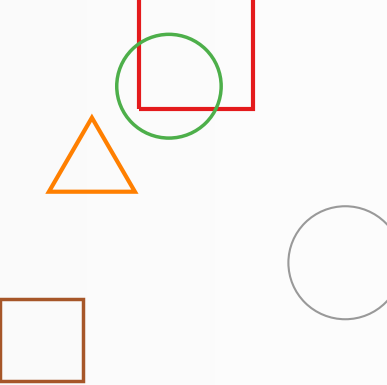[{"shape": "square", "thickness": 3, "radius": 0.73, "center": [0.505, 0.865]}, {"shape": "circle", "thickness": 2.5, "radius": 0.67, "center": [0.436, 0.776]}, {"shape": "triangle", "thickness": 3, "radius": 0.64, "center": [0.237, 0.566]}, {"shape": "square", "thickness": 2.5, "radius": 0.54, "center": [0.107, 0.117]}, {"shape": "circle", "thickness": 1.5, "radius": 0.73, "center": [0.891, 0.318]}]